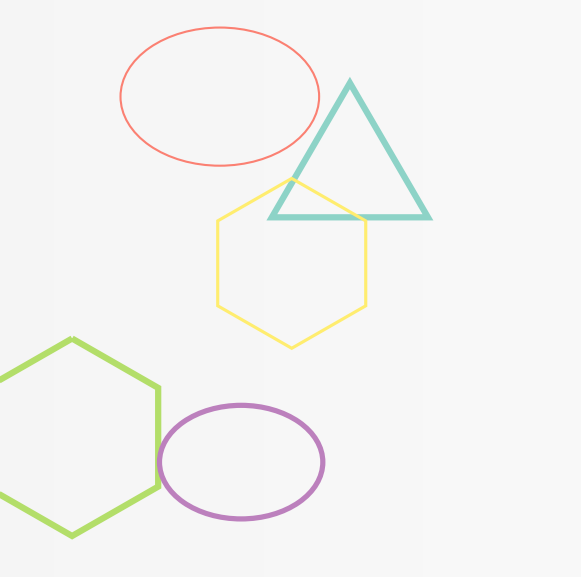[{"shape": "triangle", "thickness": 3, "radius": 0.78, "center": [0.602, 0.7]}, {"shape": "oval", "thickness": 1, "radius": 0.85, "center": [0.378, 0.832]}, {"shape": "hexagon", "thickness": 3, "radius": 0.85, "center": [0.124, 0.242]}, {"shape": "oval", "thickness": 2.5, "radius": 0.7, "center": [0.415, 0.199]}, {"shape": "hexagon", "thickness": 1.5, "radius": 0.74, "center": [0.502, 0.543]}]